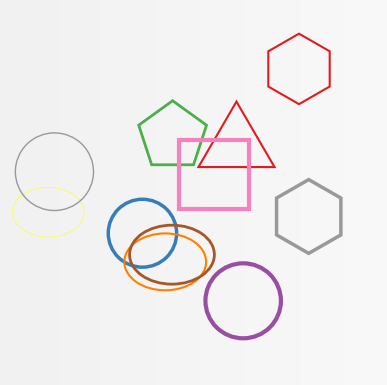[{"shape": "hexagon", "thickness": 1.5, "radius": 0.46, "center": [0.772, 0.821]}, {"shape": "triangle", "thickness": 1.5, "radius": 0.57, "center": [0.61, 0.623]}, {"shape": "circle", "thickness": 2.5, "radius": 0.44, "center": [0.368, 0.394]}, {"shape": "pentagon", "thickness": 2, "radius": 0.46, "center": [0.445, 0.646]}, {"shape": "circle", "thickness": 3, "radius": 0.49, "center": [0.628, 0.219]}, {"shape": "oval", "thickness": 1.5, "radius": 0.53, "center": [0.426, 0.32]}, {"shape": "oval", "thickness": 0.5, "radius": 0.46, "center": [0.125, 0.449]}, {"shape": "oval", "thickness": 2, "radius": 0.55, "center": [0.444, 0.339]}, {"shape": "square", "thickness": 3, "radius": 0.45, "center": [0.552, 0.547]}, {"shape": "circle", "thickness": 1, "radius": 0.5, "center": [0.14, 0.554]}, {"shape": "hexagon", "thickness": 2.5, "radius": 0.48, "center": [0.797, 0.438]}]